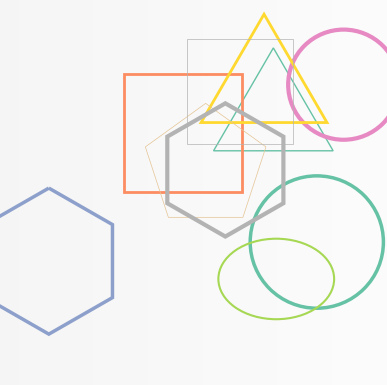[{"shape": "circle", "thickness": 2.5, "radius": 0.86, "center": [0.818, 0.371]}, {"shape": "triangle", "thickness": 1, "radius": 0.89, "center": [0.705, 0.697]}, {"shape": "square", "thickness": 2, "radius": 0.76, "center": [0.472, 0.655]}, {"shape": "hexagon", "thickness": 2.5, "radius": 0.95, "center": [0.126, 0.322]}, {"shape": "circle", "thickness": 3, "radius": 0.72, "center": [0.887, 0.78]}, {"shape": "oval", "thickness": 1.5, "radius": 0.75, "center": [0.713, 0.275]}, {"shape": "triangle", "thickness": 2, "radius": 0.94, "center": [0.681, 0.775]}, {"shape": "pentagon", "thickness": 0.5, "radius": 0.82, "center": [0.531, 0.568]}, {"shape": "square", "thickness": 0.5, "radius": 0.68, "center": [0.619, 0.763]}, {"shape": "hexagon", "thickness": 3, "radius": 0.86, "center": [0.582, 0.559]}]